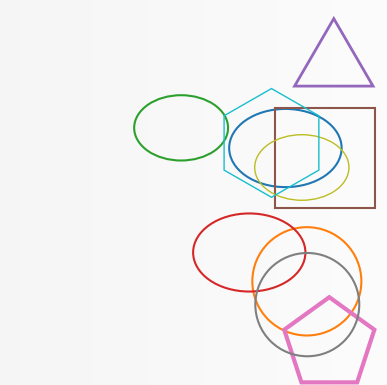[{"shape": "oval", "thickness": 1.5, "radius": 0.73, "center": [0.737, 0.616]}, {"shape": "circle", "thickness": 1.5, "radius": 0.7, "center": [0.792, 0.269]}, {"shape": "oval", "thickness": 1.5, "radius": 0.61, "center": [0.467, 0.668]}, {"shape": "oval", "thickness": 1.5, "radius": 0.72, "center": [0.643, 0.344]}, {"shape": "triangle", "thickness": 2, "radius": 0.58, "center": [0.861, 0.835]}, {"shape": "square", "thickness": 1.5, "radius": 0.65, "center": [0.839, 0.59]}, {"shape": "pentagon", "thickness": 3, "radius": 0.61, "center": [0.85, 0.106]}, {"shape": "circle", "thickness": 1.5, "radius": 0.67, "center": [0.793, 0.209]}, {"shape": "oval", "thickness": 1, "radius": 0.61, "center": [0.779, 0.565]}, {"shape": "hexagon", "thickness": 1, "radius": 0.71, "center": [0.701, 0.629]}]